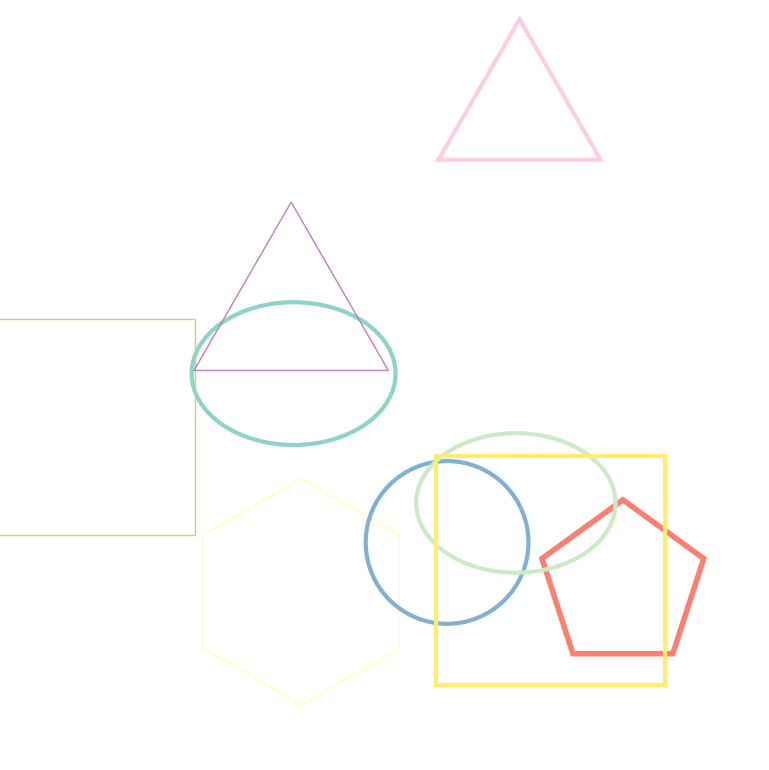[{"shape": "oval", "thickness": 1.5, "radius": 0.66, "center": [0.381, 0.515]}, {"shape": "hexagon", "thickness": 0.5, "radius": 0.74, "center": [0.391, 0.232]}, {"shape": "pentagon", "thickness": 2, "radius": 0.55, "center": [0.809, 0.24]}, {"shape": "circle", "thickness": 1.5, "radius": 0.53, "center": [0.581, 0.296]}, {"shape": "square", "thickness": 0.5, "radius": 0.7, "center": [0.113, 0.446]}, {"shape": "triangle", "thickness": 1.5, "radius": 0.61, "center": [0.675, 0.853]}, {"shape": "triangle", "thickness": 0.5, "radius": 0.73, "center": [0.378, 0.592]}, {"shape": "oval", "thickness": 1.5, "radius": 0.65, "center": [0.67, 0.347]}, {"shape": "square", "thickness": 1.5, "radius": 0.75, "center": [0.715, 0.259]}]